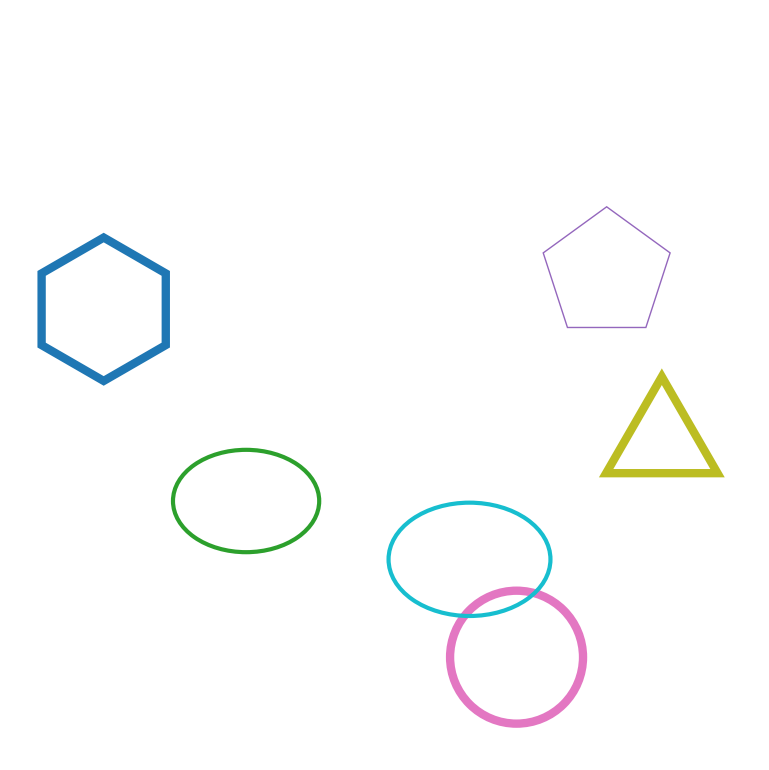[{"shape": "hexagon", "thickness": 3, "radius": 0.47, "center": [0.135, 0.598]}, {"shape": "oval", "thickness": 1.5, "radius": 0.47, "center": [0.32, 0.349]}, {"shape": "pentagon", "thickness": 0.5, "radius": 0.43, "center": [0.788, 0.645]}, {"shape": "circle", "thickness": 3, "radius": 0.43, "center": [0.671, 0.147]}, {"shape": "triangle", "thickness": 3, "radius": 0.42, "center": [0.86, 0.427]}, {"shape": "oval", "thickness": 1.5, "radius": 0.53, "center": [0.61, 0.274]}]